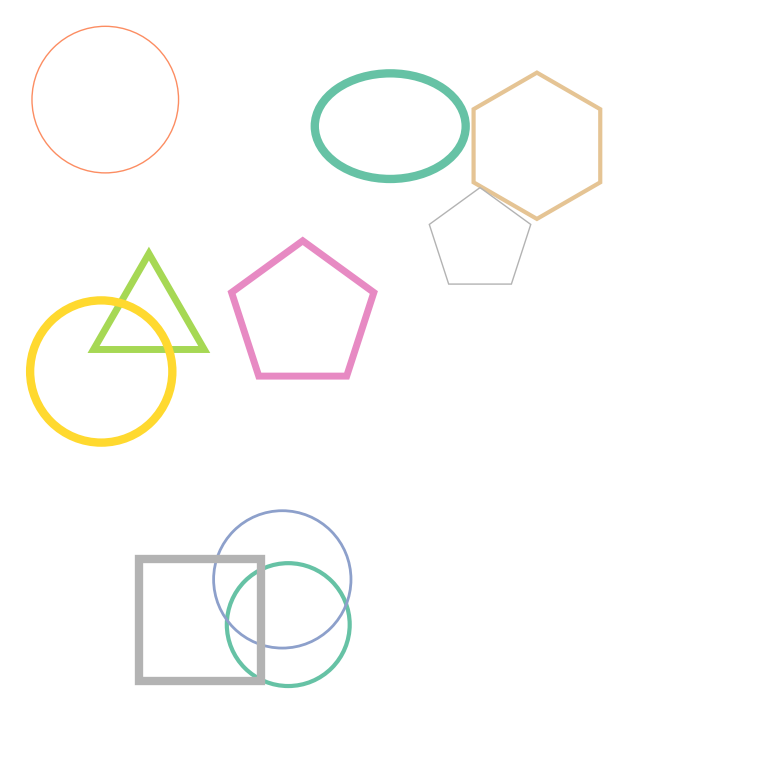[{"shape": "circle", "thickness": 1.5, "radius": 0.4, "center": [0.374, 0.189]}, {"shape": "oval", "thickness": 3, "radius": 0.49, "center": [0.507, 0.836]}, {"shape": "circle", "thickness": 0.5, "radius": 0.48, "center": [0.137, 0.871]}, {"shape": "circle", "thickness": 1, "radius": 0.45, "center": [0.367, 0.248]}, {"shape": "pentagon", "thickness": 2.5, "radius": 0.49, "center": [0.393, 0.59]}, {"shape": "triangle", "thickness": 2.5, "radius": 0.41, "center": [0.193, 0.588]}, {"shape": "circle", "thickness": 3, "radius": 0.46, "center": [0.131, 0.518]}, {"shape": "hexagon", "thickness": 1.5, "radius": 0.47, "center": [0.697, 0.811]}, {"shape": "pentagon", "thickness": 0.5, "radius": 0.35, "center": [0.623, 0.687]}, {"shape": "square", "thickness": 3, "radius": 0.4, "center": [0.26, 0.194]}]